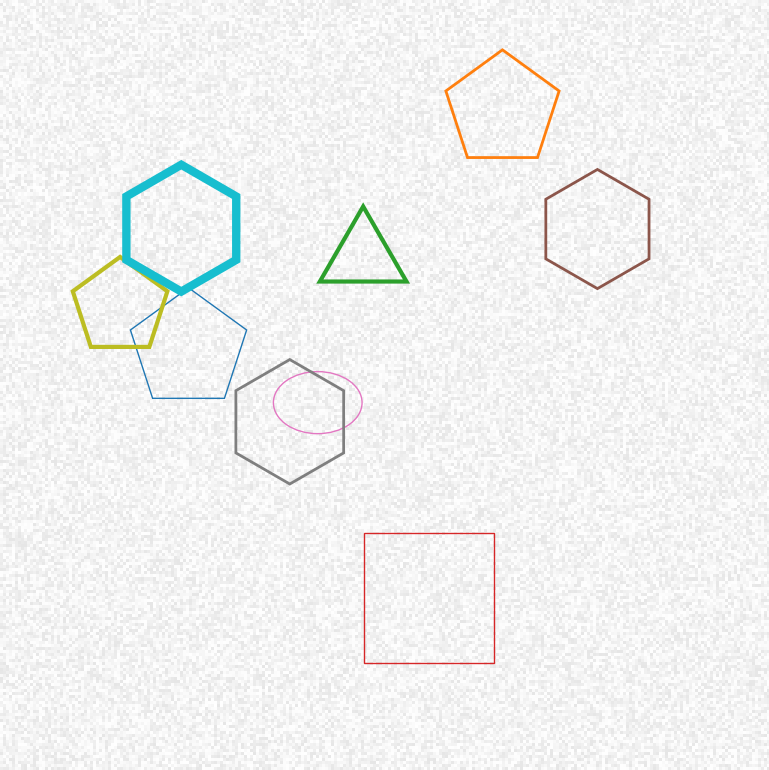[{"shape": "pentagon", "thickness": 0.5, "radius": 0.4, "center": [0.245, 0.547]}, {"shape": "pentagon", "thickness": 1, "radius": 0.39, "center": [0.653, 0.858]}, {"shape": "triangle", "thickness": 1.5, "radius": 0.32, "center": [0.472, 0.667]}, {"shape": "square", "thickness": 0.5, "radius": 0.42, "center": [0.557, 0.223]}, {"shape": "hexagon", "thickness": 1, "radius": 0.39, "center": [0.776, 0.703]}, {"shape": "oval", "thickness": 0.5, "radius": 0.29, "center": [0.413, 0.477]}, {"shape": "hexagon", "thickness": 1, "radius": 0.4, "center": [0.376, 0.452]}, {"shape": "pentagon", "thickness": 1.5, "radius": 0.32, "center": [0.156, 0.602]}, {"shape": "hexagon", "thickness": 3, "radius": 0.41, "center": [0.235, 0.704]}]